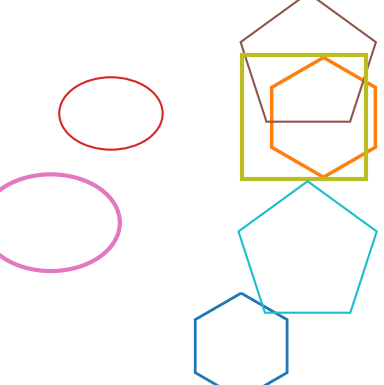[{"shape": "hexagon", "thickness": 2, "radius": 0.69, "center": [0.626, 0.101]}, {"shape": "hexagon", "thickness": 2.5, "radius": 0.78, "center": [0.84, 0.695]}, {"shape": "oval", "thickness": 1.5, "radius": 0.67, "center": [0.288, 0.705]}, {"shape": "pentagon", "thickness": 1.5, "radius": 0.92, "center": [0.801, 0.833]}, {"shape": "oval", "thickness": 3, "radius": 0.9, "center": [0.132, 0.422]}, {"shape": "square", "thickness": 3, "radius": 0.8, "center": [0.79, 0.695]}, {"shape": "pentagon", "thickness": 1.5, "radius": 0.94, "center": [0.799, 0.34]}]